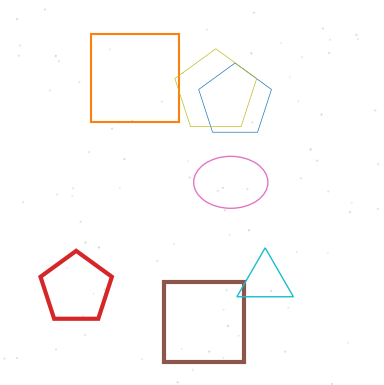[{"shape": "pentagon", "thickness": 0.5, "radius": 0.5, "center": [0.611, 0.737]}, {"shape": "square", "thickness": 1.5, "radius": 0.57, "center": [0.35, 0.798]}, {"shape": "pentagon", "thickness": 3, "radius": 0.49, "center": [0.198, 0.251]}, {"shape": "square", "thickness": 3, "radius": 0.52, "center": [0.529, 0.164]}, {"shape": "oval", "thickness": 1, "radius": 0.48, "center": [0.599, 0.526]}, {"shape": "pentagon", "thickness": 0.5, "radius": 0.56, "center": [0.561, 0.762]}, {"shape": "triangle", "thickness": 1, "radius": 0.42, "center": [0.689, 0.272]}]